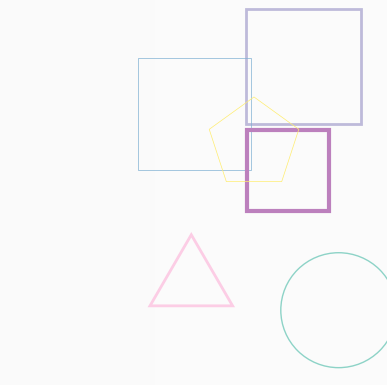[{"shape": "circle", "thickness": 1, "radius": 0.75, "center": [0.874, 0.194]}, {"shape": "square", "thickness": 2, "radius": 0.74, "center": [0.783, 0.828]}, {"shape": "square", "thickness": 0.5, "radius": 0.73, "center": [0.502, 0.704]}, {"shape": "triangle", "thickness": 2, "radius": 0.62, "center": [0.494, 0.267]}, {"shape": "square", "thickness": 3, "radius": 0.52, "center": [0.743, 0.558]}, {"shape": "pentagon", "thickness": 0.5, "radius": 0.61, "center": [0.656, 0.627]}]